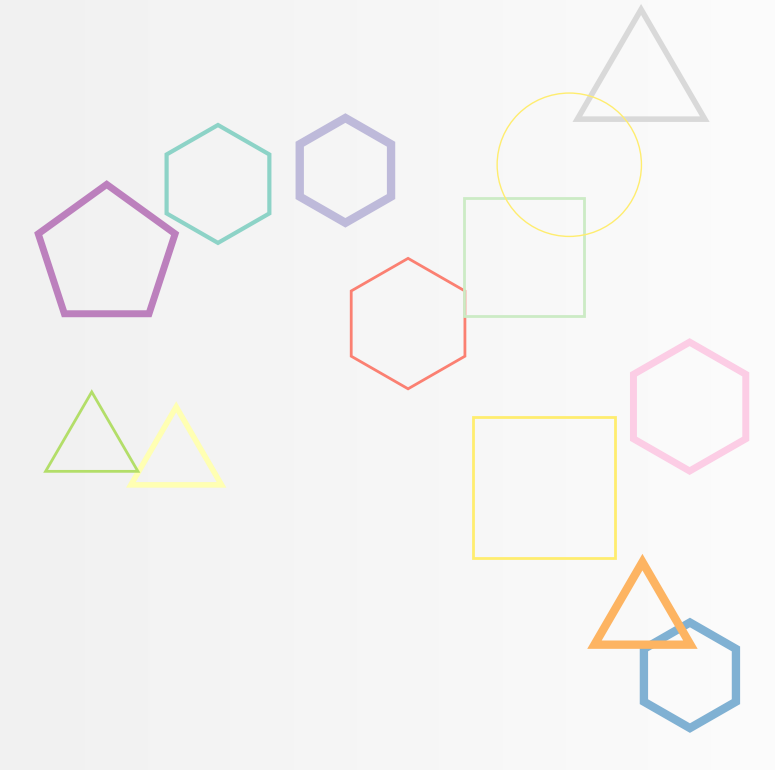[{"shape": "hexagon", "thickness": 1.5, "radius": 0.38, "center": [0.281, 0.761]}, {"shape": "triangle", "thickness": 2, "radius": 0.34, "center": [0.227, 0.404]}, {"shape": "hexagon", "thickness": 3, "radius": 0.34, "center": [0.446, 0.779]}, {"shape": "hexagon", "thickness": 1, "radius": 0.42, "center": [0.527, 0.58]}, {"shape": "hexagon", "thickness": 3, "radius": 0.34, "center": [0.89, 0.123]}, {"shape": "triangle", "thickness": 3, "radius": 0.36, "center": [0.829, 0.199]}, {"shape": "triangle", "thickness": 1, "radius": 0.34, "center": [0.118, 0.422]}, {"shape": "hexagon", "thickness": 2.5, "radius": 0.42, "center": [0.89, 0.472]}, {"shape": "triangle", "thickness": 2, "radius": 0.47, "center": [0.827, 0.893]}, {"shape": "pentagon", "thickness": 2.5, "radius": 0.46, "center": [0.138, 0.668]}, {"shape": "square", "thickness": 1, "radius": 0.38, "center": [0.676, 0.666]}, {"shape": "square", "thickness": 1, "radius": 0.46, "center": [0.702, 0.367]}, {"shape": "circle", "thickness": 0.5, "radius": 0.47, "center": [0.735, 0.786]}]